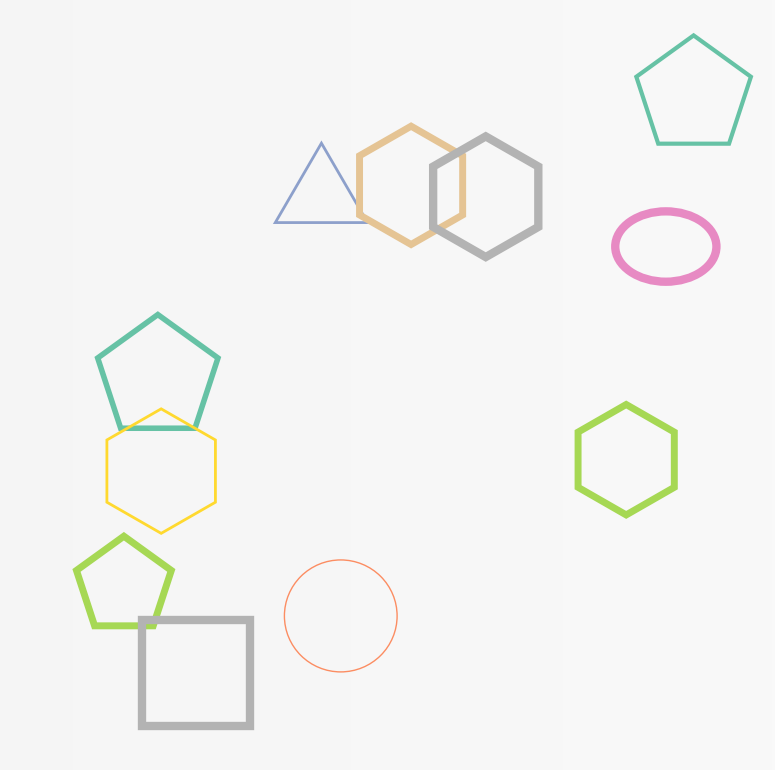[{"shape": "pentagon", "thickness": 2, "radius": 0.41, "center": [0.204, 0.51]}, {"shape": "pentagon", "thickness": 1.5, "radius": 0.39, "center": [0.895, 0.876]}, {"shape": "circle", "thickness": 0.5, "radius": 0.36, "center": [0.44, 0.2]}, {"shape": "triangle", "thickness": 1, "radius": 0.34, "center": [0.415, 0.745]}, {"shape": "oval", "thickness": 3, "radius": 0.33, "center": [0.859, 0.68]}, {"shape": "hexagon", "thickness": 2.5, "radius": 0.36, "center": [0.808, 0.403]}, {"shape": "pentagon", "thickness": 2.5, "radius": 0.32, "center": [0.16, 0.239]}, {"shape": "hexagon", "thickness": 1, "radius": 0.4, "center": [0.208, 0.388]}, {"shape": "hexagon", "thickness": 2.5, "radius": 0.38, "center": [0.53, 0.759]}, {"shape": "square", "thickness": 3, "radius": 0.35, "center": [0.253, 0.126]}, {"shape": "hexagon", "thickness": 3, "radius": 0.39, "center": [0.627, 0.745]}]